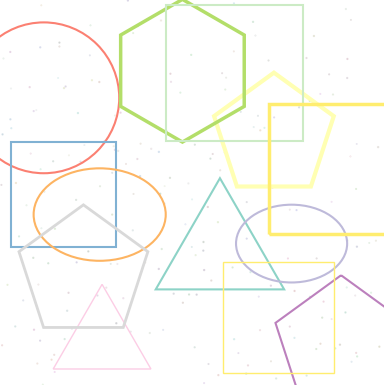[{"shape": "triangle", "thickness": 1.5, "radius": 0.96, "center": [0.571, 0.345]}, {"shape": "pentagon", "thickness": 3, "radius": 0.82, "center": [0.711, 0.648]}, {"shape": "oval", "thickness": 1.5, "radius": 0.72, "center": [0.757, 0.367]}, {"shape": "circle", "thickness": 1.5, "radius": 0.98, "center": [0.114, 0.746]}, {"shape": "square", "thickness": 1.5, "radius": 0.68, "center": [0.165, 0.495]}, {"shape": "oval", "thickness": 1.5, "radius": 0.86, "center": [0.259, 0.443]}, {"shape": "hexagon", "thickness": 2.5, "radius": 0.93, "center": [0.474, 0.816]}, {"shape": "triangle", "thickness": 1, "radius": 0.73, "center": [0.265, 0.115]}, {"shape": "pentagon", "thickness": 2, "radius": 0.88, "center": [0.217, 0.292]}, {"shape": "pentagon", "thickness": 1.5, "radius": 0.9, "center": [0.886, 0.106]}, {"shape": "square", "thickness": 1.5, "radius": 0.89, "center": [0.608, 0.81]}, {"shape": "square", "thickness": 2.5, "radius": 0.84, "center": [0.867, 0.561]}, {"shape": "square", "thickness": 1, "radius": 0.72, "center": [0.723, 0.175]}]